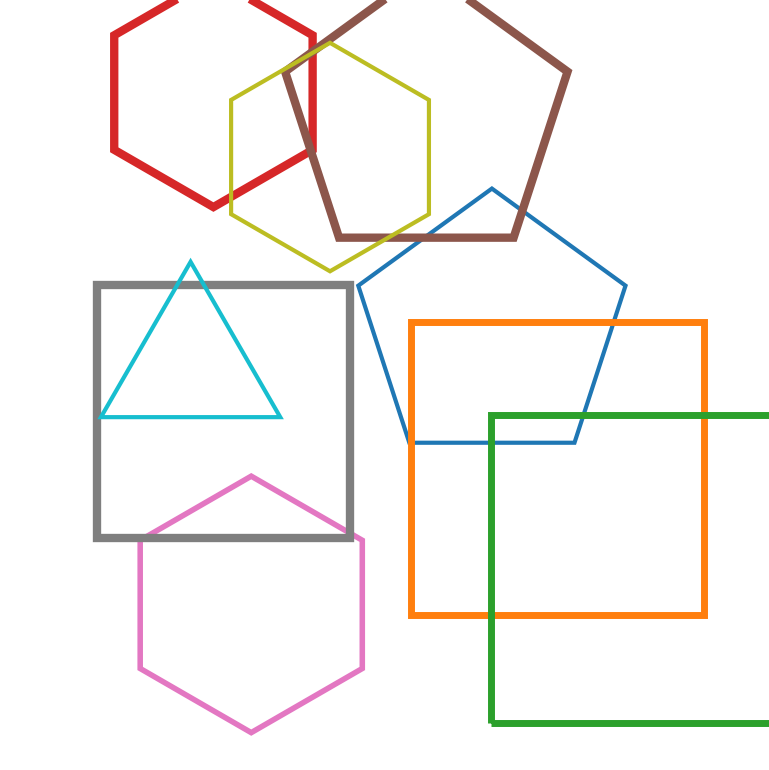[{"shape": "pentagon", "thickness": 1.5, "radius": 0.91, "center": [0.639, 0.573]}, {"shape": "square", "thickness": 2.5, "radius": 0.95, "center": [0.724, 0.391]}, {"shape": "square", "thickness": 2.5, "radius": 1.0, "center": [0.837, 0.261]}, {"shape": "hexagon", "thickness": 3, "radius": 0.74, "center": [0.277, 0.88]}, {"shape": "pentagon", "thickness": 3, "radius": 0.96, "center": [0.554, 0.847]}, {"shape": "hexagon", "thickness": 2, "radius": 0.83, "center": [0.326, 0.215]}, {"shape": "square", "thickness": 3, "radius": 0.82, "center": [0.29, 0.466]}, {"shape": "hexagon", "thickness": 1.5, "radius": 0.74, "center": [0.429, 0.796]}, {"shape": "triangle", "thickness": 1.5, "radius": 0.67, "center": [0.248, 0.525]}]